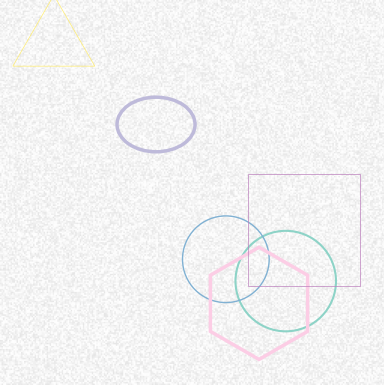[{"shape": "circle", "thickness": 1.5, "radius": 0.65, "center": [0.742, 0.27]}, {"shape": "oval", "thickness": 2.5, "radius": 0.51, "center": [0.405, 0.677]}, {"shape": "circle", "thickness": 1, "radius": 0.56, "center": [0.587, 0.327]}, {"shape": "hexagon", "thickness": 2.5, "radius": 0.73, "center": [0.673, 0.212]}, {"shape": "square", "thickness": 0.5, "radius": 0.73, "center": [0.789, 0.403]}, {"shape": "triangle", "thickness": 0.5, "radius": 0.61, "center": [0.14, 0.89]}]